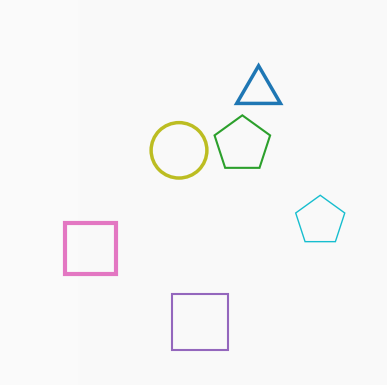[{"shape": "triangle", "thickness": 2.5, "radius": 0.33, "center": [0.667, 0.764]}, {"shape": "pentagon", "thickness": 1.5, "radius": 0.38, "center": [0.625, 0.625]}, {"shape": "square", "thickness": 1.5, "radius": 0.36, "center": [0.516, 0.164]}, {"shape": "square", "thickness": 3, "radius": 0.33, "center": [0.233, 0.355]}, {"shape": "circle", "thickness": 2.5, "radius": 0.36, "center": [0.462, 0.61]}, {"shape": "pentagon", "thickness": 1, "radius": 0.33, "center": [0.826, 0.426]}]